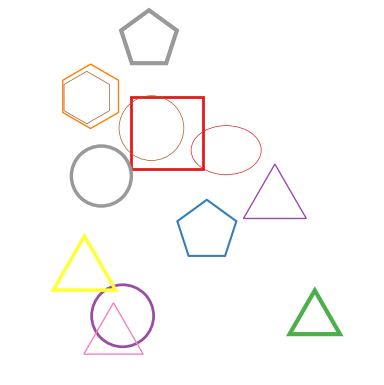[{"shape": "oval", "thickness": 0.5, "radius": 0.46, "center": [0.587, 0.61]}, {"shape": "square", "thickness": 2, "radius": 0.47, "center": [0.435, 0.654]}, {"shape": "pentagon", "thickness": 1.5, "radius": 0.4, "center": [0.537, 0.4]}, {"shape": "triangle", "thickness": 3, "radius": 0.38, "center": [0.818, 0.17]}, {"shape": "circle", "thickness": 2, "radius": 0.4, "center": [0.319, 0.18]}, {"shape": "triangle", "thickness": 1, "radius": 0.47, "center": [0.714, 0.48]}, {"shape": "hexagon", "thickness": 1, "radius": 0.42, "center": [0.235, 0.75]}, {"shape": "triangle", "thickness": 2.5, "radius": 0.47, "center": [0.219, 0.293]}, {"shape": "circle", "thickness": 0.5, "radius": 0.42, "center": [0.393, 0.667]}, {"shape": "hexagon", "thickness": 0.5, "radius": 0.34, "center": [0.225, 0.747]}, {"shape": "triangle", "thickness": 1, "radius": 0.44, "center": [0.295, 0.125]}, {"shape": "circle", "thickness": 2.5, "radius": 0.39, "center": [0.263, 0.543]}, {"shape": "pentagon", "thickness": 3, "radius": 0.38, "center": [0.387, 0.897]}]